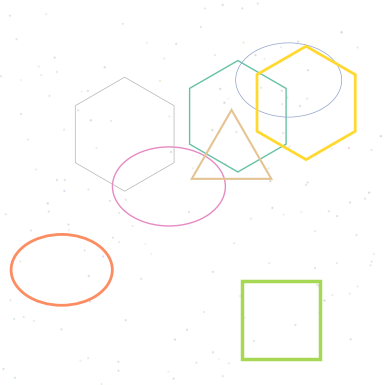[{"shape": "hexagon", "thickness": 1, "radius": 0.72, "center": [0.618, 0.698]}, {"shape": "oval", "thickness": 2, "radius": 0.66, "center": [0.16, 0.299]}, {"shape": "oval", "thickness": 0.5, "radius": 0.69, "center": [0.75, 0.792]}, {"shape": "oval", "thickness": 1, "radius": 0.73, "center": [0.439, 0.516]}, {"shape": "square", "thickness": 2.5, "radius": 0.5, "center": [0.73, 0.169]}, {"shape": "hexagon", "thickness": 2, "radius": 0.74, "center": [0.795, 0.733]}, {"shape": "triangle", "thickness": 1.5, "radius": 0.6, "center": [0.601, 0.595]}, {"shape": "hexagon", "thickness": 0.5, "radius": 0.74, "center": [0.324, 0.651]}]